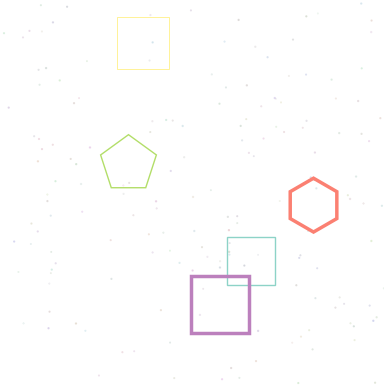[{"shape": "square", "thickness": 1, "radius": 0.31, "center": [0.652, 0.322]}, {"shape": "hexagon", "thickness": 2.5, "radius": 0.35, "center": [0.814, 0.467]}, {"shape": "pentagon", "thickness": 1, "radius": 0.38, "center": [0.334, 0.574]}, {"shape": "square", "thickness": 2.5, "radius": 0.37, "center": [0.571, 0.209]}, {"shape": "square", "thickness": 0.5, "radius": 0.34, "center": [0.372, 0.889]}]